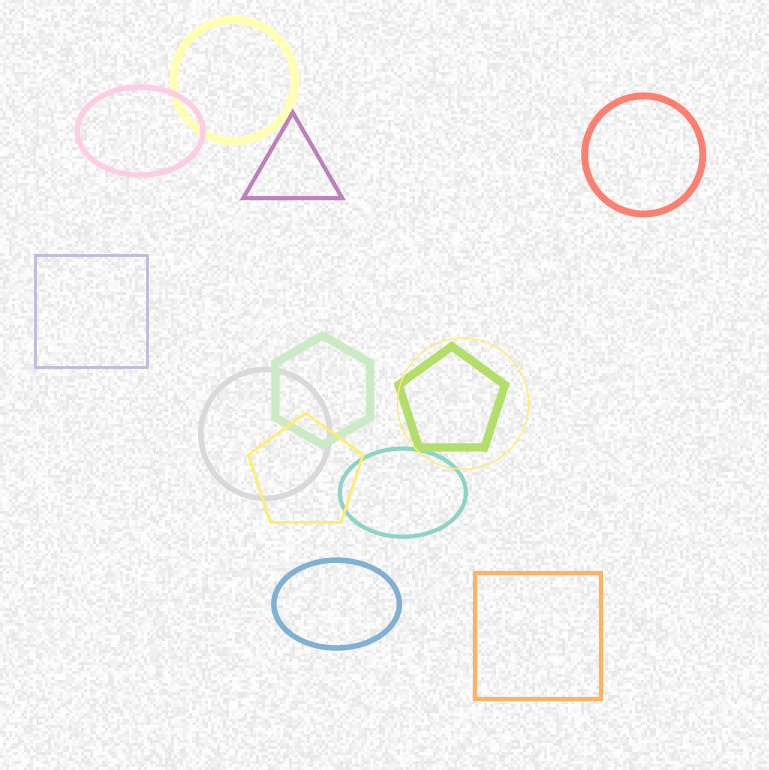[{"shape": "oval", "thickness": 1.5, "radius": 0.41, "center": [0.523, 0.36]}, {"shape": "circle", "thickness": 3, "radius": 0.39, "center": [0.304, 0.895]}, {"shape": "square", "thickness": 1, "radius": 0.36, "center": [0.119, 0.596]}, {"shape": "circle", "thickness": 2.5, "radius": 0.38, "center": [0.836, 0.799]}, {"shape": "oval", "thickness": 2, "radius": 0.41, "center": [0.437, 0.215]}, {"shape": "square", "thickness": 1.5, "radius": 0.41, "center": [0.699, 0.174]}, {"shape": "pentagon", "thickness": 3, "radius": 0.36, "center": [0.587, 0.478]}, {"shape": "oval", "thickness": 2, "radius": 0.41, "center": [0.182, 0.83]}, {"shape": "circle", "thickness": 2, "radius": 0.42, "center": [0.345, 0.437]}, {"shape": "triangle", "thickness": 1.5, "radius": 0.37, "center": [0.38, 0.78]}, {"shape": "hexagon", "thickness": 3, "radius": 0.36, "center": [0.419, 0.493]}, {"shape": "circle", "thickness": 0.5, "radius": 0.43, "center": [0.601, 0.476]}, {"shape": "pentagon", "thickness": 1, "radius": 0.39, "center": [0.397, 0.385]}]